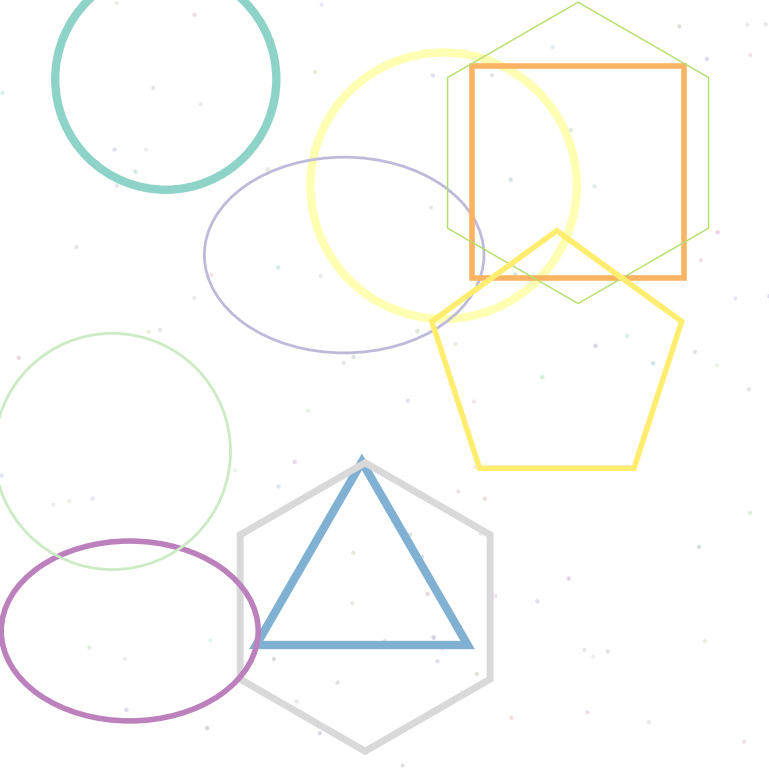[{"shape": "circle", "thickness": 3, "radius": 0.72, "center": [0.215, 0.897]}, {"shape": "circle", "thickness": 3, "radius": 0.87, "center": [0.576, 0.759]}, {"shape": "oval", "thickness": 1, "radius": 0.91, "center": [0.447, 0.669]}, {"shape": "triangle", "thickness": 3, "radius": 0.79, "center": [0.47, 0.242]}, {"shape": "square", "thickness": 2, "radius": 0.69, "center": [0.751, 0.776]}, {"shape": "hexagon", "thickness": 0.5, "radius": 0.98, "center": [0.751, 0.801]}, {"shape": "hexagon", "thickness": 2.5, "radius": 0.94, "center": [0.474, 0.212]}, {"shape": "oval", "thickness": 2, "radius": 0.83, "center": [0.168, 0.181]}, {"shape": "circle", "thickness": 1, "radius": 0.77, "center": [0.146, 0.414]}, {"shape": "pentagon", "thickness": 2, "radius": 0.85, "center": [0.723, 0.53]}]